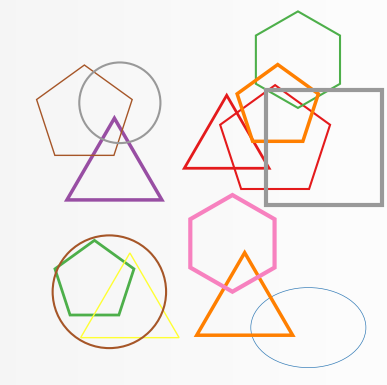[{"shape": "triangle", "thickness": 2, "radius": 0.63, "center": [0.585, 0.626]}, {"shape": "pentagon", "thickness": 1.5, "radius": 0.75, "center": [0.71, 0.63]}, {"shape": "oval", "thickness": 0.5, "radius": 0.74, "center": [0.796, 0.149]}, {"shape": "pentagon", "thickness": 2, "radius": 0.54, "center": [0.244, 0.269]}, {"shape": "hexagon", "thickness": 1.5, "radius": 0.63, "center": [0.769, 0.845]}, {"shape": "triangle", "thickness": 2.5, "radius": 0.71, "center": [0.295, 0.551]}, {"shape": "pentagon", "thickness": 2.5, "radius": 0.55, "center": [0.717, 0.722]}, {"shape": "triangle", "thickness": 2.5, "radius": 0.71, "center": [0.631, 0.201]}, {"shape": "triangle", "thickness": 1, "radius": 0.73, "center": [0.335, 0.196]}, {"shape": "circle", "thickness": 1.5, "radius": 0.73, "center": [0.282, 0.242]}, {"shape": "pentagon", "thickness": 1, "radius": 0.65, "center": [0.218, 0.701]}, {"shape": "hexagon", "thickness": 3, "radius": 0.63, "center": [0.6, 0.368]}, {"shape": "square", "thickness": 3, "radius": 0.75, "center": [0.836, 0.617]}, {"shape": "circle", "thickness": 1.5, "radius": 0.52, "center": [0.309, 0.733]}]